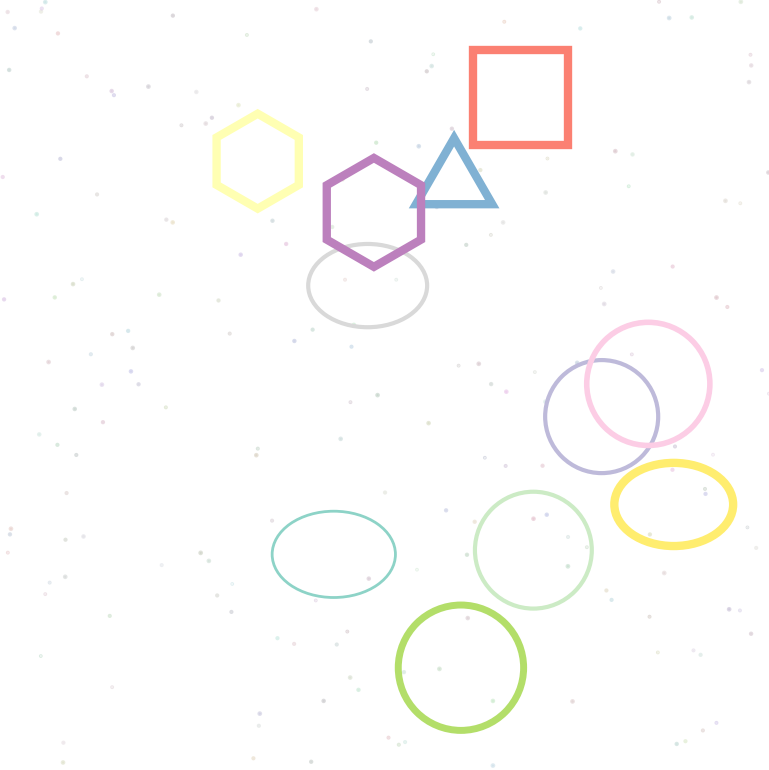[{"shape": "oval", "thickness": 1, "radius": 0.4, "center": [0.433, 0.28]}, {"shape": "hexagon", "thickness": 3, "radius": 0.31, "center": [0.335, 0.791]}, {"shape": "circle", "thickness": 1.5, "radius": 0.37, "center": [0.781, 0.459]}, {"shape": "square", "thickness": 3, "radius": 0.31, "center": [0.676, 0.874]}, {"shape": "triangle", "thickness": 3, "radius": 0.29, "center": [0.59, 0.763]}, {"shape": "circle", "thickness": 2.5, "radius": 0.41, "center": [0.599, 0.133]}, {"shape": "circle", "thickness": 2, "radius": 0.4, "center": [0.842, 0.501]}, {"shape": "oval", "thickness": 1.5, "radius": 0.39, "center": [0.477, 0.629]}, {"shape": "hexagon", "thickness": 3, "radius": 0.35, "center": [0.486, 0.724]}, {"shape": "circle", "thickness": 1.5, "radius": 0.38, "center": [0.693, 0.286]}, {"shape": "oval", "thickness": 3, "radius": 0.39, "center": [0.875, 0.345]}]